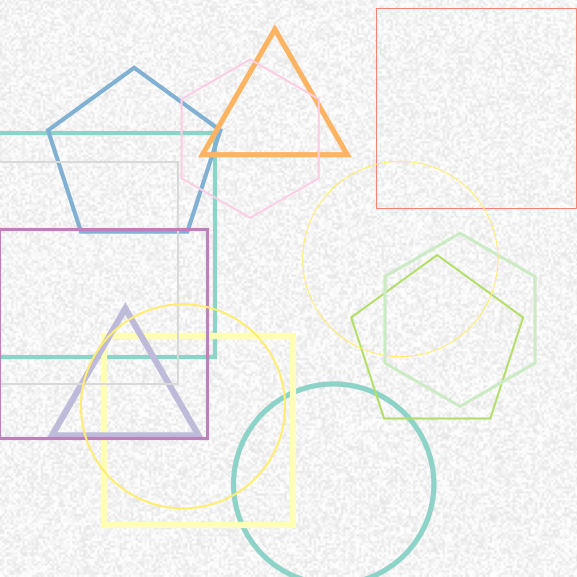[{"shape": "circle", "thickness": 2.5, "radius": 0.87, "center": [0.578, 0.161]}, {"shape": "square", "thickness": 2, "radius": 0.97, "center": [0.177, 0.575]}, {"shape": "square", "thickness": 3, "radius": 0.82, "center": [0.343, 0.253]}, {"shape": "triangle", "thickness": 3, "radius": 0.73, "center": [0.217, 0.318]}, {"shape": "square", "thickness": 0.5, "radius": 0.86, "center": [0.825, 0.812]}, {"shape": "pentagon", "thickness": 2, "radius": 0.78, "center": [0.232, 0.725]}, {"shape": "triangle", "thickness": 2.5, "radius": 0.72, "center": [0.476, 0.804]}, {"shape": "pentagon", "thickness": 1, "radius": 0.78, "center": [0.757, 0.401]}, {"shape": "hexagon", "thickness": 1, "radius": 0.69, "center": [0.433, 0.759]}, {"shape": "square", "thickness": 1, "radius": 0.96, "center": [0.116, 0.527]}, {"shape": "square", "thickness": 1.5, "radius": 0.9, "center": [0.179, 0.421]}, {"shape": "hexagon", "thickness": 1.5, "radius": 0.75, "center": [0.797, 0.445]}, {"shape": "circle", "thickness": 0.5, "radius": 0.85, "center": [0.693, 0.551]}, {"shape": "circle", "thickness": 1, "radius": 0.88, "center": [0.317, 0.296]}]